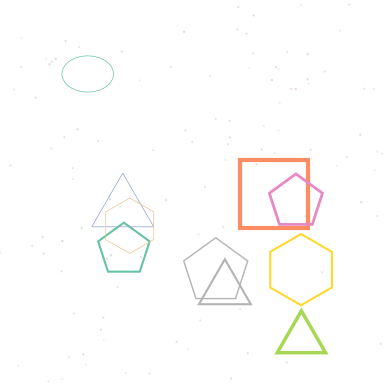[{"shape": "pentagon", "thickness": 1.5, "radius": 0.35, "center": [0.322, 0.351]}, {"shape": "oval", "thickness": 0.5, "radius": 0.34, "center": [0.228, 0.808]}, {"shape": "square", "thickness": 3, "radius": 0.44, "center": [0.712, 0.496]}, {"shape": "triangle", "thickness": 0.5, "radius": 0.46, "center": [0.319, 0.457]}, {"shape": "pentagon", "thickness": 2, "radius": 0.36, "center": [0.769, 0.476]}, {"shape": "triangle", "thickness": 2.5, "radius": 0.36, "center": [0.783, 0.12]}, {"shape": "hexagon", "thickness": 1.5, "radius": 0.46, "center": [0.782, 0.3]}, {"shape": "hexagon", "thickness": 0.5, "radius": 0.36, "center": [0.337, 0.414]}, {"shape": "pentagon", "thickness": 1, "radius": 0.44, "center": [0.56, 0.295]}, {"shape": "triangle", "thickness": 1.5, "radius": 0.39, "center": [0.584, 0.249]}]